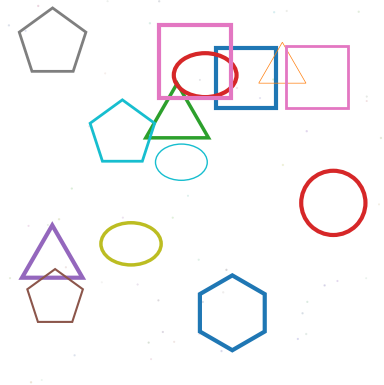[{"shape": "square", "thickness": 3, "radius": 0.39, "center": [0.639, 0.798]}, {"shape": "hexagon", "thickness": 3, "radius": 0.49, "center": [0.603, 0.188]}, {"shape": "triangle", "thickness": 0.5, "radius": 0.35, "center": [0.733, 0.819]}, {"shape": "triangle", "thickness": 2.5, "radius": 0.47, "center": [0.46, 0.689]}, {"shape": "circle", "thickness": 3, "radius": 0.42, "center": [0.866, 0.473]}, {"shape": "oval", "thickness": 3, "radius": 0.41, "center": [0.533, 0.805]}, {"shape": "triangle", "thickness": 3, "radius": 0.45, "center": [0.136, 0.324]}, {"shape": "pentagon", "thickness": 1.5, "radius": 0.38, "center": [0.143, 0.225]}, {"shape": "square", "thickness": 2, "radius": 0.4, "center": [0.824, 0.799]}, {"shape": "square", "thickness": 3, "radius": 0.47, "center": [0.507, 0.84]}, {"shape": "pentagon", "thickness": 2, "radius": 0.46, "center": [0.137, 0.888]}, {"shape": "oval", "thickness": 2.5, "radius": 0.39, "center": [0.34, 0.367]}, {"shape": "pentagon", "thickness": 2, "radius": 0.44, "center": [0.318, 0.653]}, {"shape": "oval", "thickness": 1, "radius": 0.34, "center": [0.471, 0.579]}]